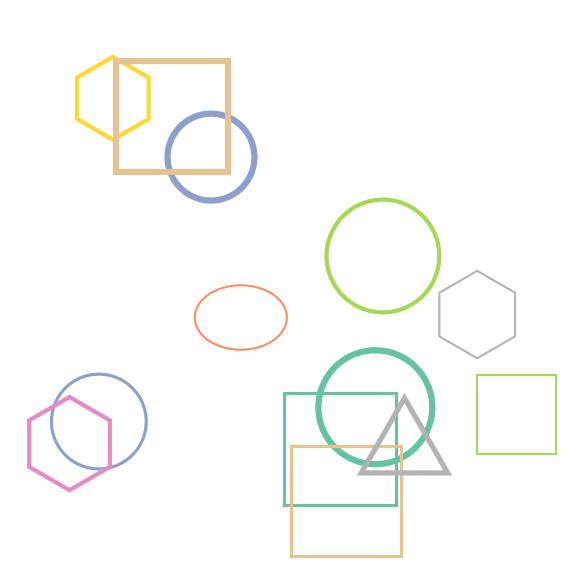[{"shape": "square", "thickness": 1.5, "radius": 0.48, "center": [0.589, 0.221]}, {"shape": "circle", "thickness": 3, "radius": 0.49, "center": [0.65, 0.294]}, {"shape": "oval", "thickness": 1, "radius": 0.4, "center": [0.417, 0.449]}, {"shape": "circle", "thickness": 1.5, "radius": 0.41, "center": [0.171, 0.269]}, {"shape": "circle", "thickness": 3, "radius": 0.38, "center": [0.365, 0.727]}, {"shape": "hexagon", "thickness": 2, "radius": 0.4, "center": [0.12, 0.231]}, {"shape": "circle", "thickness": 2, "radius": 0.49, "center": [0.663, 0.556]}, {"shape": "square", "thickness": 1, "radius": 0.34, "center": [0.894, 0.282]}, {"shape": "hexagon", "thickness": 2, "radius": 0.36, "center": [0.195, 0.829]}, {"shape": "square", "thickness": 1.5, "radius": 0.48, "center": [0.6, 0.132]}, {"shape": "square", "thickness": 3, "radius": 0.48, "center": [0.298, 0.797]}, {"shape": "triangle", "thickness": 2.5, "radius": 0.43, "center": [0.7, 0.223]}, {"shape": "hexagon", "thickness": 1, "radius": 0.38, "center": [0.826, 0.454]}]